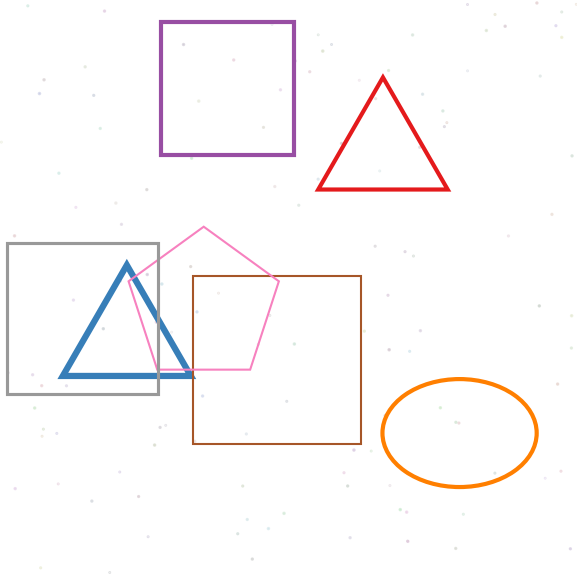[{"shape": "triangle", "thickness": 2, "radius": 0.65, "center": [0.663, 0.736]}, {"shape": "triangle", "thickness": 3, "radius": 0.64, "center": [0.22, 0.412]}, {"shape": "square", "thickness": 2, "radius": 0.57, "center": [0.394, 0.846]}, {"shape": "oval", "thickness": 2, "radius": 0.67, "center": [0.796, 0.249]}, {"shape": "square", "thickness": 1, "radius": 0.73, "center": [0.479, 0.376]}, {"shape": "pentagon", "thickness": 1, "radius": 0.68, "center": [0.353, 0.47]}, {"shape": "square", "thickness": 1.5, "radius": 0.65, "center": [0.143, 0.448]}]